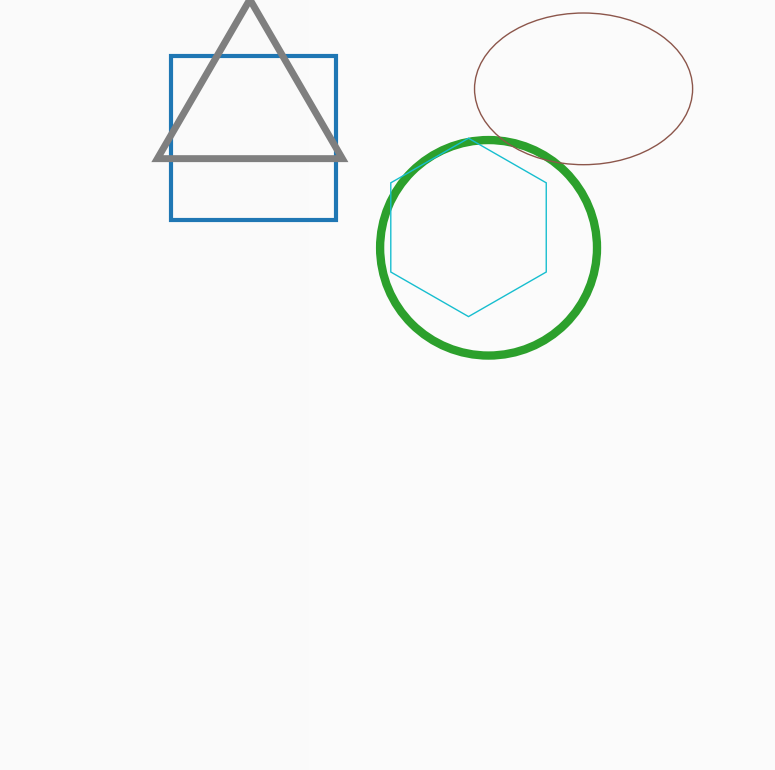[{"shape": "square", "thickness": 1.5, "radius": 0.53, "center": [0.327, 0.821]}, {"shape": "circle", "thickness": 3, "radius": 0.7, "center": [0.63, 0.678]}, {"shape": "oval", "thickness": 0.5, "radius": 0.7, "center": [0.753, 0.885]}, {"shape": "triangle", "thickness": 2.5, "radius": 0.69, "center": [0.322, 0.863]}, {"shape": "hexagon", "thickness": 0.5, "radius": 0.58, "center": [0.605, 0.705]}]